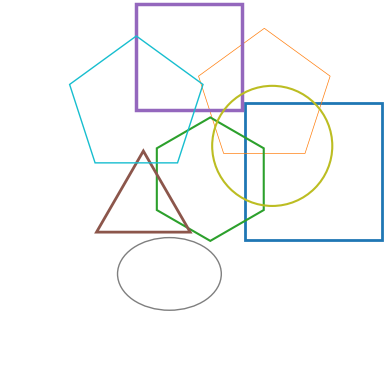[{"shape": "square", "thickness": 2, "radius": 0.89, "center": [0.814, 0.555]}, {"shape": "pentagon", "thickness": 0.5, "radius": 0.9, "center": [0.687, 0.747]}, {"shape": "hexagon", "thickness": 1.5, "radius": 0.8, "center": [0.546, 0.535]}, {"shape": "square", "thickness": 2.5, "radius": 0.69, "center": [0.49, 0.851]}, {"shape": "triangle", "thickness": 2, "radius": 0.7, "center": [0.372, 0.467]}, {"shape": "oval", "thickness": 1, "radius": 0.67, "center": [0.44, 0.288]}, {"shape": "circle", "thickness": 1.5, "radius": 0.78, "center": [0.707, 0.621]}, {"shape": "pentagon", "thickness": 1, "radius": 0.91, "center": [0.354, 0.724]}]